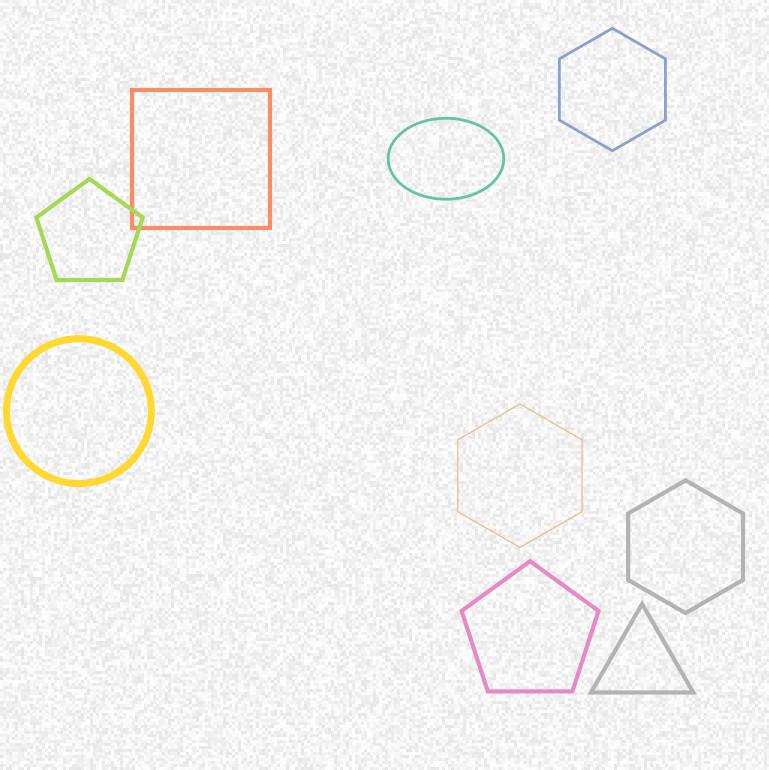[{"shape": "oval", "thickness": 1, "radius": 0.38, "center": [0.579, 0.794]}, {"shape": "square", "thickness": 1.5, "radius": 0.45, "center": [0.261, 0.794]}, {"shape": "hexagon", "thickness": 1, "radius": 0.4, "center": [0.795, 0.884]}, {"shape": "pentagon", "thickness": 1.5, "radius": 0.47, "center": [0.688, 0.178]}, {"shape": "pentagon", "thickness": 1.5, "radius": 0.36, "center": [0.116, 0.695]}, {"shape": "circle", "thickness": 2.5, "radius": 0.47, "center": [0.103, 0.466]}, {"shape": "hexagon", "thickness": 0.5, "radius": 0.47, "center": [0.675, 0.382]}, {"shape": "triangle", "thickness": 1.5, "radius": 0.38, "center": [0.834, 0.139]}, {"shape": "hexagon", "thickness": 1.5, "radius": 0.43, "center": [0.89, 0.29]}]